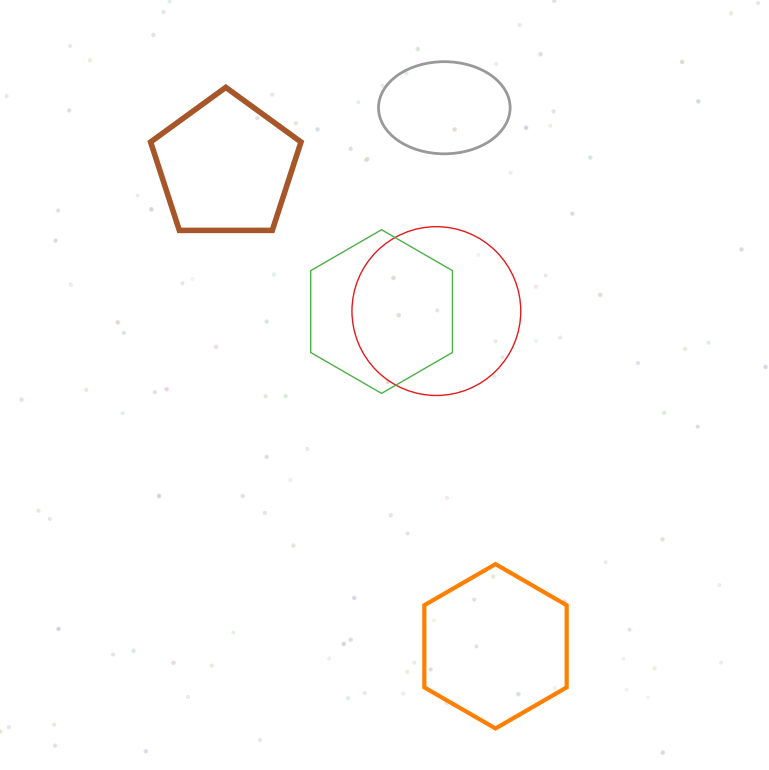[{"shape": "circle", "thickness": 0.5, "radius": 0.55, "center": [0.567, 0.596]}, {"shape": "hexagon", "thickness": 0.5, "radius": 0.53, "center": [0.496, 0.595]}, {"shape": "hexagon", "thickness": 1.5, "radius": 0.53, "center": [0.644, 0.161]}, {"shape": "pentagon", "thickness": 2, "radius": 0.51, "center": [0.293, 0.784]}, {"shape": "oval", "thickness": 1, "radius": 0.43, "center": [0.577, 0.86]}]